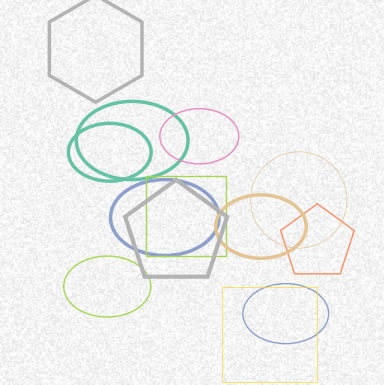[{"shape": "oval", "thickness": 2.5, "radius": 0.73, "center": [0.343, 0.635]}, {"shape": "oval", "thickness": 2.5, "radius": 0.54, "center": [0.285, 0.605]}, {"shape": "pentagon", "thickness": 1, "radius": 0.5, "center": [0.824, 0.37]}, {"shape": "oval", "thickness": 1, "radius": 0.56, "center": [0.742, 0.185]}, {"shape": "oval", "thickness": 2.5, "radius": 0.7, "center": [0.428, 0.435]}, {"shape": "oval", "thickness": 1, "radius": 0.51, "center": [0.518, 0.646]}, {"shape": "oval", "thickness": 1, "radius": 0.57, "center": [0.279, 0.256]}, {"shape": "square", "thickness": 1, "radius": 0.52, "center": [0.484, 0.439]}, {"shape": "square", "thickness": 0.5, "radius": 0.62, "center": [0.7, 0.131]}, {"shape": "circle", "thickness": 0.5, "radius": 0.63, "center": [0.776, 0.481]}, {"shape": "oval", "thickness": 2.5, "radius": 0.59, "center": [0.678, 0.411]}, {"shape": "hexagon", "thickness": 2.5, "radius": 0.69, "center": [0.249, 0.873]}, {"shape": "pentagon", "thickness": 3, "radius": 0.7, "center": [0.457, 0.394]}]